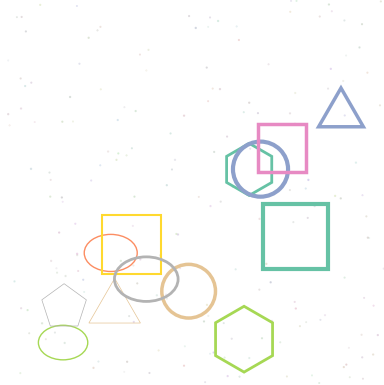[{"shape": "hexagon", "thickness": 2, "radius": 0.34, "center": [0.647, 0.56]}, {"shape": "square", "thickness": 3, "radius": 0.42, "center": [0.767, 0.385]}, {"shape": "oval", "thickness": 1, "radius": 0.34, "center": [0.288, 0.343]}, {"shape": "triangle", "thickness": 2.5, "radius": 0.34, "center": [0.886, 0.704]}, {"shape": "circle", "thickness": 3, "radius": 0.36, "center": [0.677, 0.561]}, {"shape": "square", "thickness": 2.5, "radius": 0.31, "center": [0.733, 0.616]}, {"shape": "hexagon", "thickness": 2, "radius": 0.43, "center": [0.634, 0.119]}, {"shape": "oval", "thickness": 1, "radius": 0.32, "center": [0.164, 0.11]}, {"shape": "square", "thickness": 1.5, "radius": 0.38, "center": [0.341, 0.364]}, {"shape": "circle", "thickness": 2.5, "radius": 0.35, "center": [0.49, 0.244]}, {"shape": "triangle", "thickness": 0.5, "radius": 0.39, "center": [0.298, 0.2]}, {"shape": "pentagon", "thickness": 0.5, "radius": 0.3, "center": [0.166, 0.202]}, {"shape": "oval", "thickness": 2, "radius": 0.41, "center": [0.38, 0.275]}]